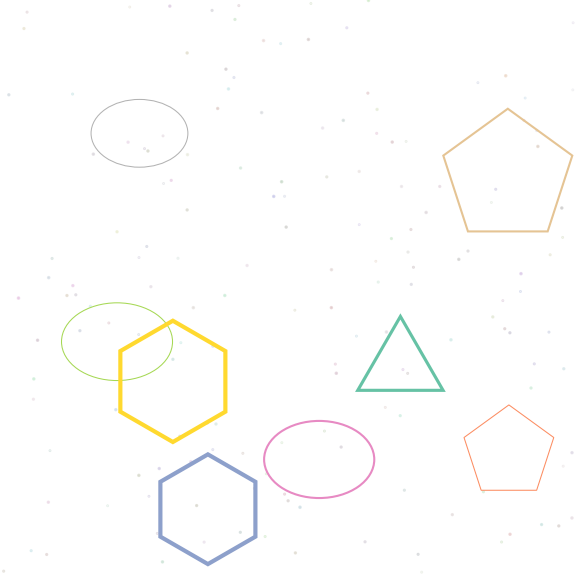[{"shape": "triangle", "thickness": 1.5, "radius": 0.43, "center": [0.693, 0.366]}, {"shape": "pentagon", "thickness": 0.5, "radius": 0.41, "center": [0.881, 0.216]}, {"shape": "hexagon", "thickness": 2, "radius": 0.47, "center": [0.36, 0.117]}, {"shape": "oval", "thickness": 1, "radius": 0.48, "center": [0.553, 0.204]}, {"shape": "oval", "thickness": 0.5, "radius": 0.48, "center": [0.203, 0.407]}, {"shape": "hexagon", "thickness": 2, "radius": 0.52, "center": [0.299, 0.339]}, {"shape": "pentagon", "thickness": 1, "radius": 0.59, "center": [0.879, 0.693]}, {"shape": "oval", "thickness": 0.5, "radius": 0.42, "center": [0.242, 0.768]}]